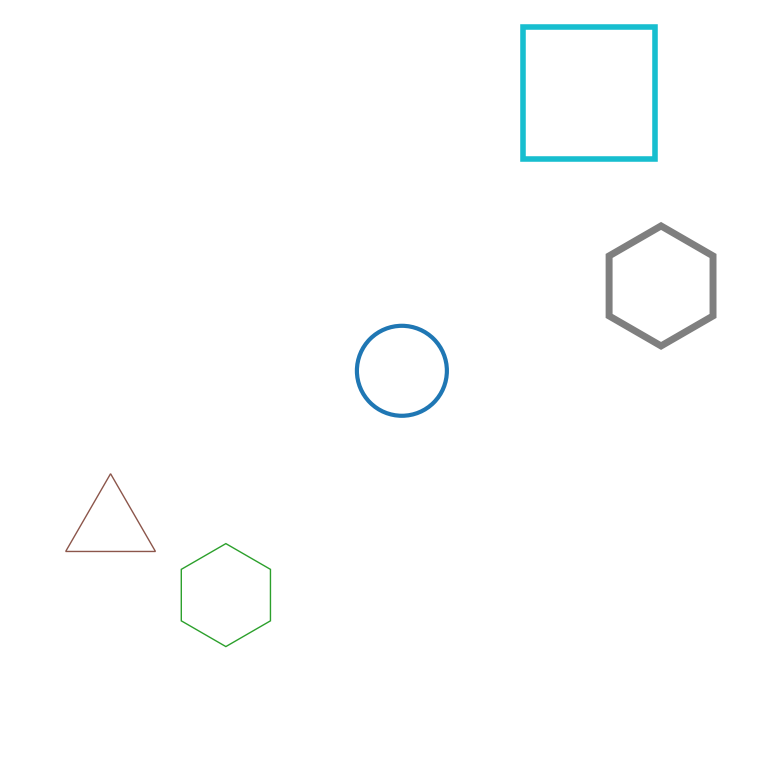[{"shape": "circle", "thickness": 1.5, "radius": 0.29, "center": [0.522, 0.518]}, {"shape": "hexagon", "thickness": 0.5, "radius": 0.33, "center": [0.293, 0.227]}, {"shape": "triangle", "thickness": 0.5, "radius": 0.34, "center": [0.144, 0.317]}, {"shape": "hexagon", "thickness": 2.5, "radius": 0.39, "center": [0.859, 0.629]}, {"shape": "square", "thickness": 2, "radius": 0.43, "center": [0.765, 0.88]}]